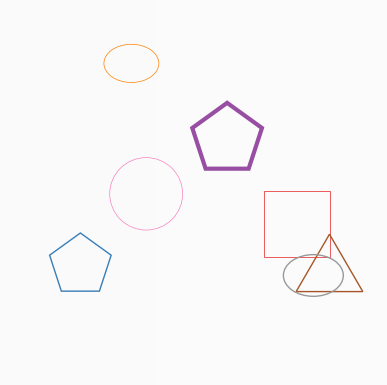[{"shape": "square", "thickness": 0.5, "radius": 0.43, "center": [0.766, 0.418]}, {"shape": "pentagon", "thickness": 1, "radius": 0.42, "center": [0.207, 0.311]}, {"shape": "pentagon", "thickness": 3, "radius": 0.47, "center": [0.586, 0.638]}, {"shape": "oval", "thickness": 0.5, "radius": 0.35, "center": [0.339, 0.835]}, {"shape": "triangle", "thickness": 1, "radius": 0.5, "center": [0.85, 0.292]}, {"shape": "circle", "thickness": 0.5, "radius": 0.47, "center": [0.377, 0.497]}, {"shape": "oval", "thickness": 1, "radius": 0.39, "center": [0.809, 0.284]}]